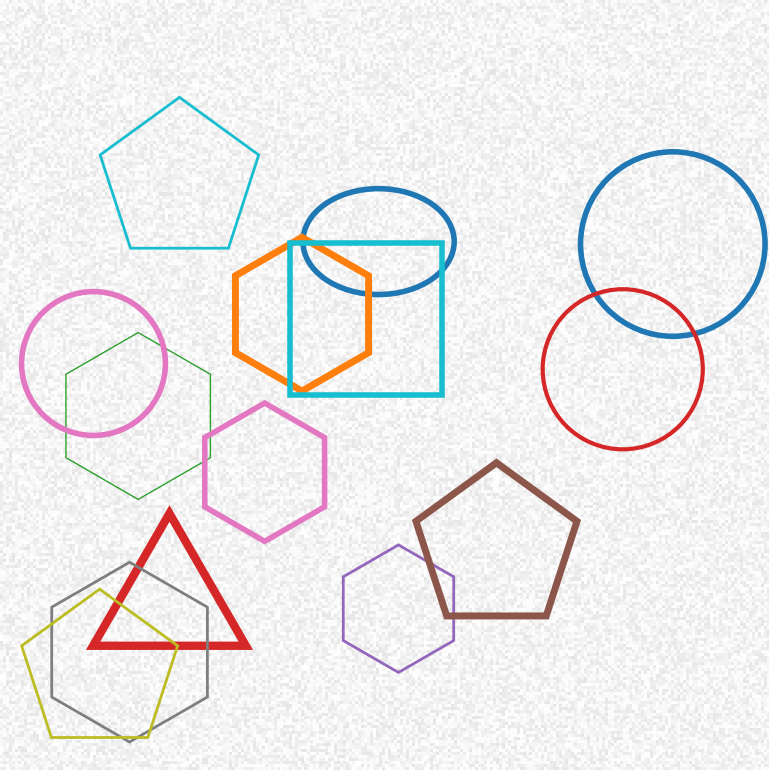[{"shape": "oval", "thickness": 2, "radius": 0.49, "center": [0.492, 0.686]}, {"shape": "circle", "thickness": 2, "radius": 0.6, "center": [0.874, 0.683]}, {"shape": "hexagon", "thickness": 2.5, "radius": 0.5, "center": [0.392, 0.592]}, {"shape": "hexagon", "thickness": 0.5, "radius": 0.54, "center": [0.179, 0.46]}, {"shape": "circle", "thickness": 1.5, "radius": 0.52, "center": [0.809, 0.52]}, {"shape": "triangle", "thickness": 3, "radius": 0.57, "center": [0.22, 0.219]}, {"shape": "hexagon", "thickness": 1, "radius": 0.41, "center": [0.518, 0.21]}, {"shape": "pentagon", "thickness": 2.5, "radius": 0.55, "center": [0.645, 0.289]}, {"shape": "hexagon", "thickness": 2, "radius": 0.45, "center": [0.344, 0.387]}, {"shape": "circle", "thickness": 2, "radius": 0.47, "center": [0.121, 0.528]}, {"shape": "hexagon", "thickness": 1, "radius": 0.58, "center": [0.168, 0.153]}, {"shape": "pentagon", "thickness": 1, "radius": 0.53, "center": [0.129, 0.128]}, {"shape": "pentagon", "thickness": 1, "radius": 0.54, "center": [0.233, 0.765]}, {"shape": "square", "thickness": 2, "radius": 0.49, "center": [0.476, 0.586]}]